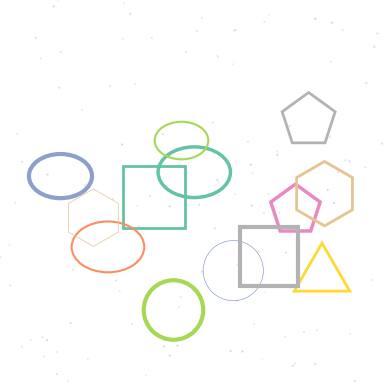[{"shape": "oval", "thickness": 2.5, "radius": 0.47, "center": [0.505, 0.553]}, {"shape": "square", "thickness": 2, "radius": 0.4, "center": [0.4, 0.487]}, {"shape": "oval", "thickness": 1.5, "radius": 0.47, "center": [0.28, 0.359]}, {"shape": "circle", "thickness": 0.5, "radius": 0.39, "center": [0.606, 0.297]}, {"shape": "oval", "thickness": 3, "radius": 0.41, "center": [0.157, 0.543]}, {"shape": "pentagon", "thickness": 2.5, "radius": 0.34, "center": [0.767, 0.454]}, {"shape": "oval", "thickness": 1.5, "radius": 0.35, "center": [0.471, 0.635]}, {"shape": "circle", "thickness": 3, "radius": 0.39, "center": [0.451, 0.195]}, {"shape": "triangle", "thickness": 2, "radius": 0.42, "center": [0.836, 0.285]}, {"shape": "hexagon", "thickness": 2, "radius": 0.42, "center": [0.843, 0.497]}, {"shape": "hexagon", "thickness": 0.5, "radius": 0.37, "center": [0.243, 0.434]}, {"shape": "square", "thickness": 3, "radius": 0.38, "center": [0.699, 0.334]}, {"shape": "pentagon", "thickness": 2, "radius": 0.36, "center": [0.802, 0.688]}]